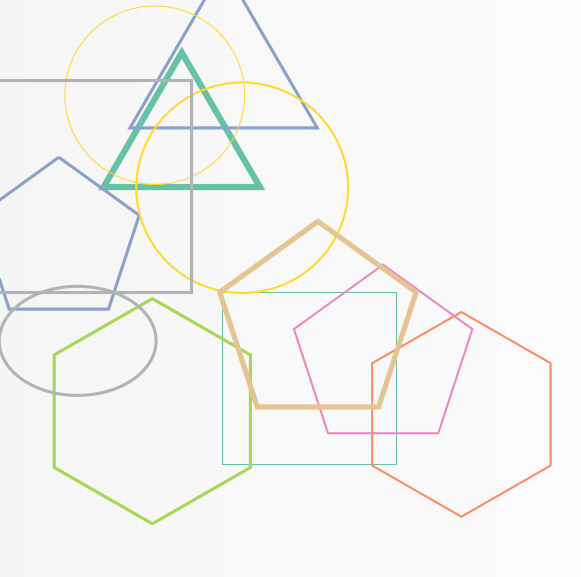[{"shape": "triangle", "thickness": 3, "radius": 0.78, "center": [0.313, 0.753]}, {"shape": "square", "thickness": 0.5, "radius": 0.75, "center": [0.531, 0.344]}, {"shape": "hexagon", "thickness": 1, "radius": 0.89, "center": [0.794, 0.282]}, {"shape": "triangle", "thickness": 1.5, "radius": 0.93, "center": [0.385, 0.871]}, {"shape": "pentagon", "thickness": 1.5, "radius": 0.73, "center": [0.101, 0.581]}, {"shape": "pentagon", "thickness": 1, "radius": 0.81, "center": [0.659, 0.379]}, {"shape": "hexagon", "thickness": 1.5, "radius": 0.97, "center": [0.262, 0.287]}, {"shape": "circle", "thickness": 0.5, "radius": 0.77, "center": [0.266, 0.834]}, {"shape": "circle", "thickness": 1, "radius": 0.91, "center": [0.417, 0.674]}, {"shape": "pentagon", "thickness": 2.5, "radius": 0.89, "center": [0.547, 0.438]}, {"shape": "square", "thickness": 1.5, "radius": 0.92, "center": [0.146, 0.677]}, {"shape": "oval", "thickness": 1.5, "radius": 0.67, "center": [0.134, 0.409]}]